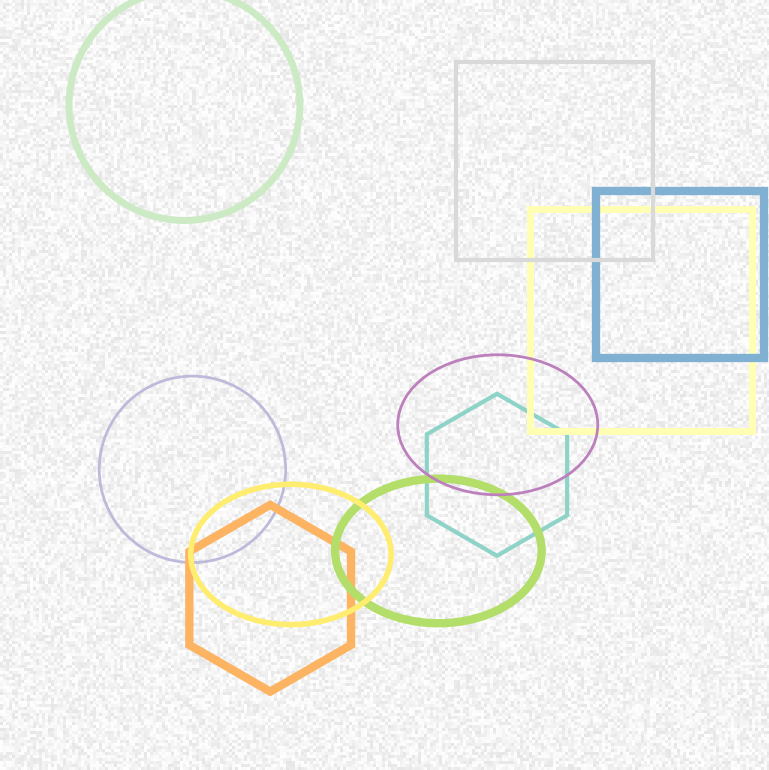[{"shape": "hexagon", "thickness": 1.5, "radius": 0.53, "center": [0.645, 0.383]}, {"shape": "square", "thickness": 2.5, "radius": 0.72, "center": [0.832, 0.584]}, {"shape": "circle", "thickness": 1, "radius": 0.61, "center": [0.25, 0.39]}, {"shape": "square", "thickness": 3, "radius": 0.54, "center": [0.883, 0.643]}, {"shape": "hexagon", "thickness": 3, "radius": 0.61, "center": [0.351, 0.223]}, {"shape": "oval", "thickness": 3, "radius": 0.67, "center": [0.569, 0.284]}, {"shape": "square", "thickness": 1.5, "radius": 0.64, "center": [0.721, 0.791]}, {"shape": "oval", "thickness": 1, "radius": 0.65, "center": [0.646, 0.448]}, {"shape": "circle", "thickness": 2.5, "radius": 0.75, "center": [0.24, 0.864]}, {"shape": "oval", "thickness": 2, "radius": 0.65, "center": [0.378, 0.28]}]